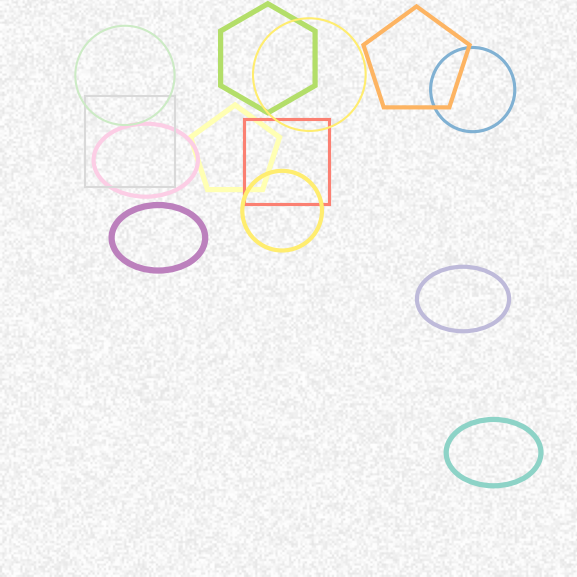[{"shape": "oval", "thickness": 2.5, "radius": 0.41, "center": [0.855, 0.215]}, {"shape": "pentagon", "thickness": 2.5, "radius": 0.41, "center": [0.407, 0.736]}, {"shape": "oval", "thickness": 2, "radius": 0.4, "center": [0.802, 0.481]}, {"shape": "square", "thickness": 1.5, "radius": 0.37, "center": [0.496, 0.719]}, {"shape": "circle", "thickness": 1.5, "radius": 0.36, "center": [0.819, 0.844]}, {"shape": "pentagon", "thickness": 2, "radius": 0.48, "center": [0.721, 0.891]}, {"shape": "hexagon", "thickness": 2.5, "radius": 0.47, "center": [0.464, 0.898]}, {"shape": "oval", "thickness": 2, "radius": 0.45, "center": [0.252, 0.722]}, {"shape": "square", "thickness": 1, "radius": 0.39, "center": [0.225, 0.754]}, {"shape": "oval", "thickness": 3, "radius": 0.41, "center": [0.274, 0.587]}, {"shape": "circle", "thickness": 1, "radius": 0.43, "center": [0.216, 0.869]}, {"shape": "circle", "thickness": 2, "radius": 0.34, "center": [0.489, 0.634]}, {"shape": "circle", "thickness": 1, "radius": 0.49, "center": [0.536, 0.87]}]